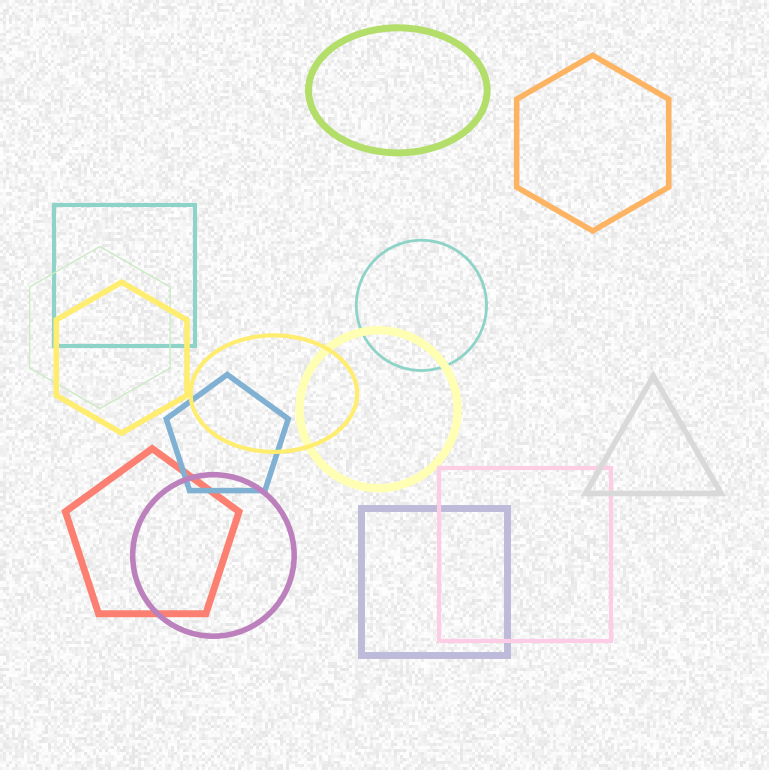[{"shape": "square", "thickness": 1.5, "radius": 0.46, "center": [0.162, 0.642]}, {"shape": "circle", "thickness": 1, "radius": 0.42, "center": [0.547, 0.603]}, {"shape": "circle", "thickness": 3, "radius": 0.51, "center": [0.492, 0.469]}, {"shape": "square", "thickness": 2.5, "radius": 0.48, "center": [0.564, 0.245]}, {"shape": "pentagon", "thickness": 2.5, "radius": 0.59, "center": [0.198, 0.299]}, {"shape": "pentagon", "thickness": 2, "radius": 0.42, "center": [0.295, 0.43]}, {"shape": "hexagon", "thickness": 2, "radius": 0.57, "center": [0.77, 0.814]}, {"shape": "oval", "thickness": 2.5, "radius": 0.58, "center": [0.517, 0.883]}, {"shape": "square", "thickness": 1.5, "radius": 0.56, "center": [0.682, 0.28]}, {"shape": "triangle", "thickness": 2, "radius": 0.51, "center": [0.849, 0.41]}, {"shape": "circle", "thickness": 2, "radius": 0.52, "center": [0.277, 0.279]}, {"shape": "hexagon", "thickness": 0.5, "radius": 0.53, "center": [0.13, 0.575]}, {"shape": "hexagon", "thickness": 2, "radius": 0.49, "center": [0.158, 0.536]}, {"shape": "oval", "thickness": 1.5, "radius": 0.54, "center": [0.356, 0.489]}]